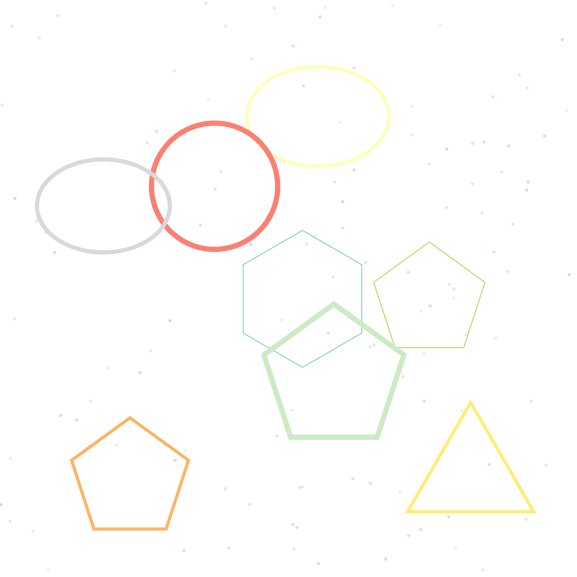[{"shape": "hexagon", "thickness": 0.5, "radius": 0.59, "center": [0.524, 0.482]}, {"shape": "oval", "thickness": 1.5, "radius": 0.62, "center": [0.55, 0.797]}, {"shape": "circle", "thickness": 2.5, "radius": 0.55, "center": [0.372, 0.677]}, {"shape": "pentagon", "thickness": 1.5, "radius": 0.53, "center": [0.225, 0.169]}, {"shape": "pentagon", "thickness": 0.5, "radius": 0.51, "center": [0.743, 0.479]}, {"shape": "oval", "thickness": 2, "radius": 0.58, "center": [0.179, 0.643]}, {"shape": "pentagon", "thickness": 2.5, "radius": 0.64, "center": [0.578, 0.345]}, {"shape": "triangle", "thickness": 1.5, "radius": 0.63, "center": [0.815, 0.176]}]